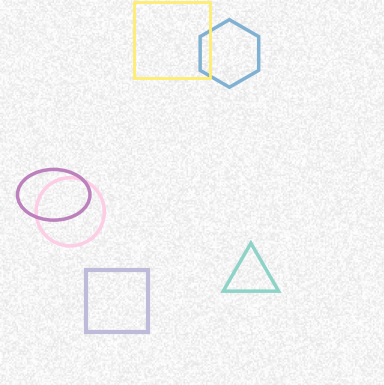[{"shape": "triangle", "thickness": 2.5, "radius": 0.42, "center": [0.652, 0.285]}, {"shape": "square", "thickness": 3, "radius": 0.4, "center": [0.304, 0.219]}, {"shape": "hexagon", "thickness": 2.5, "radius": 0.44, "center": [0.596, 0.861]}, {"shape": "circle", "thickness": 2.5, "radius": 0.44, "center": [0.182, 0.45]}, {"shape": "oval", "thickness": 2.5, "radius": 0.47, "center": [0.14, 0.494]}, {"shape": "square", "thickness": 2, "radius": 0.5, "center": [0.447, 0.896]}]